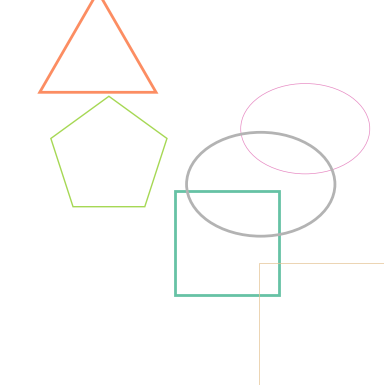[{"shape": "square", "thickness": 2, "radius": 0.68, "center": [0.589, 0.369]}, {"shape": "triangle", "thickness": 2, "radius": 0.87, "center": [0.254, 0.847]}, {"shape": "oval", "thickness": 0.5, "radius": 0.84, "center": [0.793, 0.666]}, {"shape": "pentagon", "thickness": 1, "radius": 0.79, "center": [0.283, 0.591]}, {"shape": "square", "thickness": 0.5, "radius": 0.87, "center": [0.846, 0.143]}, {"shape": "oval", "thickness": 2, "radius": 0.96, "center": [0.677, 0.521]}]